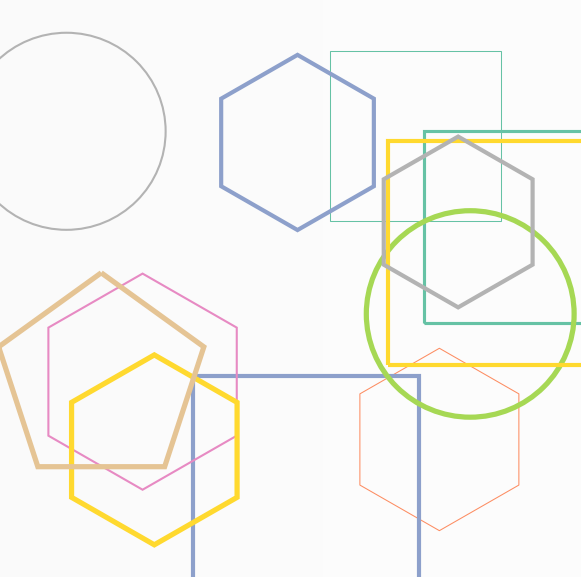[{"shape": "square", "thickness": 0.5, "radius": 0.73, "center": [0.715, 0.763]}, {"shape": "square", "thickness": 1.5, "radius": 0.83, "center": [0.895, 0.606]}, {"shape": "hexagon", "thickness": 0.5, "radius": 0.79, "center": [0.756, 0.238]}, {"shape": "square", "thickness": 2, "radius": 0.97, "center": [0.527, 0.154]}, {"shape": "hexagon", "thickness": 2, "radius": 0.76, "center": [0.512, 0.752]}, {"shape": "hexagon", "thickness": 1, "radius": 0.94, "center": [0.245, 0.338]}, {"shape": "circle", "thickness": 2.5, "radius": 0.89, "center": [0.809, 0.455]}, {"shape": "hexagon", "thickness": 2.5, "radius": 0.82, "center": [0.266, 0.22]}, {"shape": "square", "thickness": 2, "radius": 0.97, "center": [0.861, 0.561]}, {"shape": "pentagon", "thickness": 2.5, "radius": 0.93, "center": [0.174, 0.341]}, {"shape": "circle", "thickness": 1, "radius": 0.85, "center": [0.114, 0.772]}, {"shape": "hexagon", "thickness": 2, "radius": 0.74, "center": [0.788, 0.615]}]